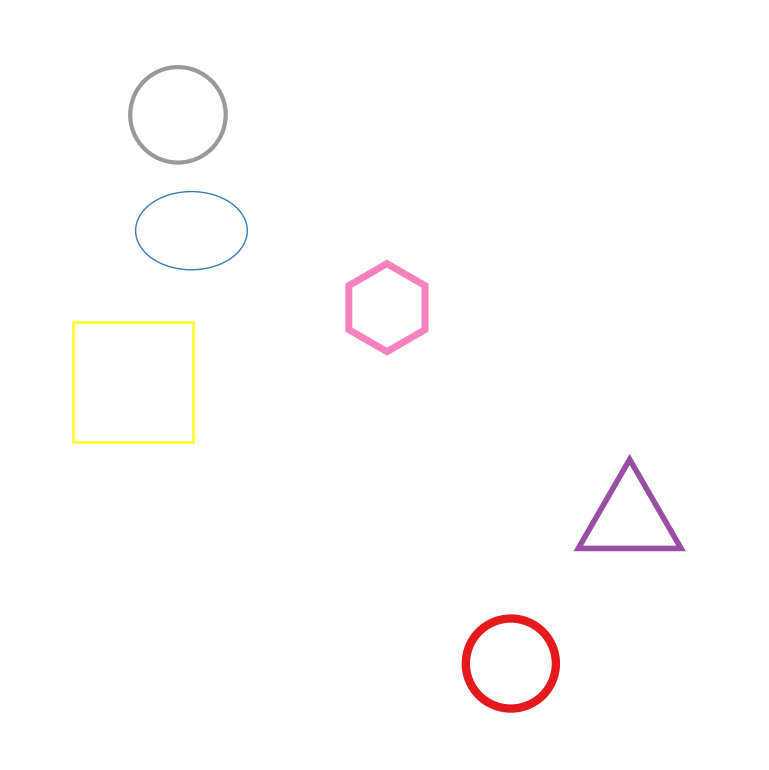[{"shape": "circle", "thickness": 3, "radius": 0.29, "center": [0.663, 0.138]}, {"shape": "oval", "thickness": 0.5, "radius": 0.36, "center": [0.249, 0.7]}, {"shape": "triangle", "thickness": 2, "radius": 0.39, "center": [0.818, 0.326]}, {"shape": "square", "thickness": 1, "radius": 0.39, "center": [0.173, 0.504]}, {"shape": "hexagon", "thickness": 2.5, "radius": 0.29, "center": [0.503, 0.6]}, {"shape": "circle", "thickness": 1.5, "radius": 0.31, "center": [0.231, 0.851]}]